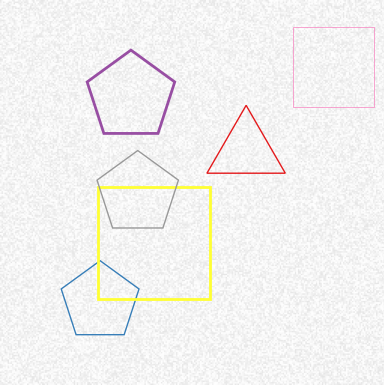[{"shape": "triangle", "thickness": 1, "radius": 0.59, "center": [0.639, 0.609]}, {"shape": "pentagon", "thickness": 1, "radius": 0.53, "center": [0.26, 0.217]}, {"shape": "pentagon", "thickness": 2, "radius": 0.6, "center": [0.34, 0.75]}, {"shape": "square", "thickness": 2, "radius": 0.73, "center": [0.401, 0.368]}, {"shape": "square", "thickness": 0.5, "radius": 0.52, "center": [0.866, 0.827]}, {"shape": "pentagon", "thickness": 1, "radius": 0.56, "center": [0.358, 0.498]}]